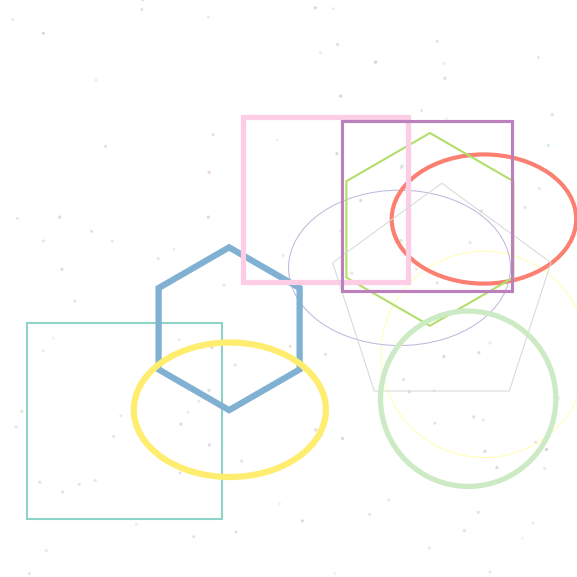[{"shape": "square", "thickness": 1, "radius": 0.85, "center": [0.216, 0.27]}, {"shape": "circle", "thickness": 0.5, "radius": 0.89, "center": [0.838, 0.385]}, {"shape": "oval", "thickness": 0.5, "radius": 0.96, "center": [0.692, 0.535]}, {"shape": "oval", "thickness": 2, "radius": 0.8, "center": [0.838, 0.62]}, {"shape": "hexagon", "thickness": 3, "radius": 0.7, "center": [0.397, 0.43]}, {"shape": "hexagon", "thickness": 1, "radius": 0.83, "center": [0.744, 0.602]}, {"shape": "square", "thickness": 2.5, "radius": 0.71, "center": [0.564, 0.653]}, {"shape": "pentagon", "thickness": 0.5, "radius": 0.99, "center": [0.765, 0.483]}, {"shape": "square", "thickness": 1.5, "radius": 0.74, "center": [0.74, 0.643]}, {"shape": "circle", "thickness": 2.5, "radius": 0.76, "center": [0.811, 0.309]}, {"shape": "oval", "thickness": 3, "radius": 0.83, "center": [0.398, 0.29]}]